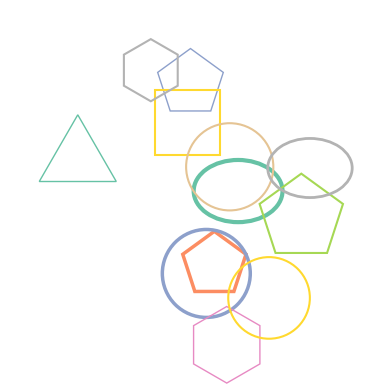[{"shape": "oval", "thickness": 3, "radius": 0.58, "center": [0.618, 0.504]}, {"shape": "triangle", "thickness": 1, "radius": 0.58, "center": [0.202, 0.586]}, {"shape": "pentagon", "thickness": 2.5, "radius": 0.43, "center": [0.557, 0.313]}, {"shape": "pentagon", "thickness": 1, "radius": 0.45, "center": [0.495, 0.784]}, {"shape": "circle", "thickness": 2.5, "radius": 0.57, "center": [0.536, 0.29]}, {"shape": "hexagon", "thickness": 1, "radius": 0.5, "center": [0.589, 0.104]}, {"shape": "pentagon", "thickness": 1.5, "radius": 0.57, "center": [0.783, 0.435]}, {"shape": "circle", "thickness": 1.5, "radius": 0.53, "center": [0.699, 0.226]}, {"shape": "square", "thickness": 1.5, "radius": 0.43, "center": [0.487, 0.682]}, {"shape": "circle", "thickness": 1.5, "radius": 0.57, "center": [0.597, 0.567]}, {"shape": "hexagon", "thickness": 1.5, "radius": 0.4, "center": [0.392, 0.818]}, {"shape": "oval", "thickness": 2, "radius": 0.55, "center": [0.805, 0.564]}]